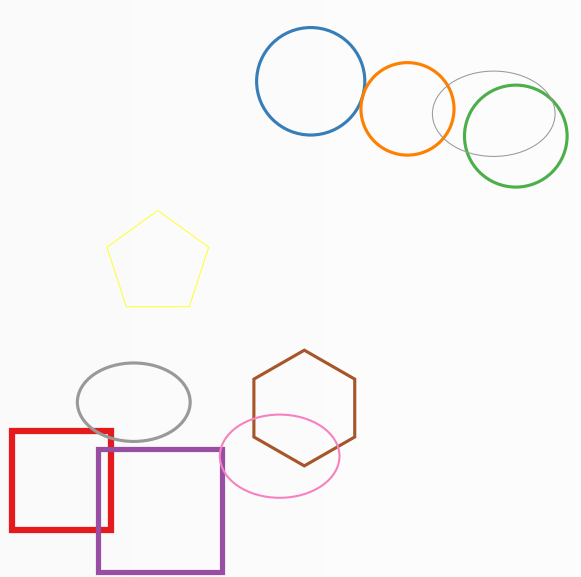[{"shape": "square", "thickness": 3, "radius": 0.43, "center": [0.106, 0.167]}, {"shape": "circle", "thickness": 1.5, "radius": 0.47, "center": [0.535, 0.858]}, {"shape": "circle", "thickness": 1.5, "radius": 0.44, "center": [0.887, 0.763]}, {"shape": "square", "thickness": 2.5, "radius": 0.53, "center": [0.276, 0.115]}, {"shape": "circle", "thickness": 1.5, "radius": 0.4, "center": [0.701, 0.811]}, {"shape": "pentagon", "thickness": 0.5, "radius": 0.46, "center": [0.272, 0.543]}, {"shape": "hexagon", "thickness": 1.5, "radius": 0.5, "center": [0.524, 0.293]}, {"shape": "oval", "thickness": 1, "radius": 0.51, "center": [0.481, 0.209]}, {"shape": "oval", "thickness": 0.5, "radius": 0.53, "center": [0.849, 0.802]}, {"shape": "oval", "thickness": 1.5, "radius": 0.49, "center": [0.23, 0.303]}]